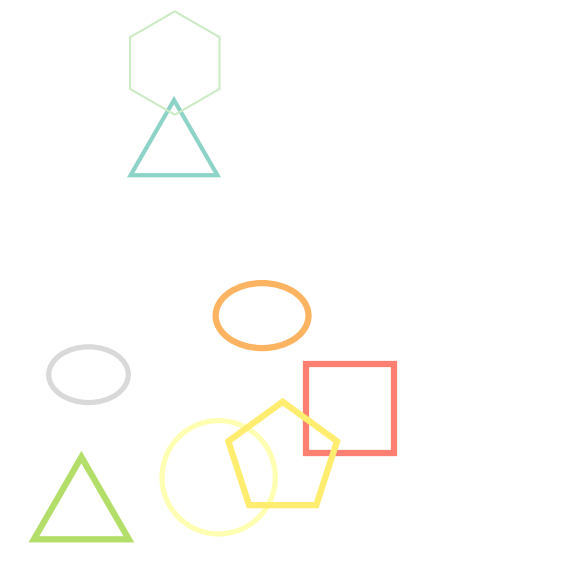[{"shape": "triangle", "thickness": 2, "radius": 0.43, "center": [0.301, 0.739]}, {"shape": "circle", "thickness": 2.5, "radius": 0.49, "center": [0.379, 0.173]}, {"shape": "square", "thickness": 3, "radius": 0.38, "center": [0.606, 0.292]}, {"shape": "oval", "thickness": 3, "radius": 0.4, "center": [0.454, 0.453]}, {"shape": "triangle", "thickness": 3, "radius": 0.47, "center": [0.141, 0.113]}, {"shape": "oval", "thickness": 2.5, "radius": 0.34, "center": [0.153, 0.35]}, {"shape": "hexagon", "thickness": 1, "radius": 0.45, "center": [0.303, 0.89]}, {"shape": "pentagon", "thickness": 3, "radius": 0.49, "center": [0.49, 0.204]}]